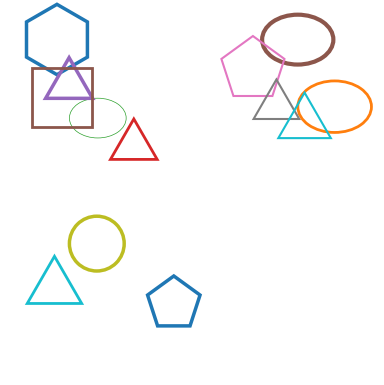[{"shape": "pentagon", "thickness": 2.5, "radius": 0.36, "center": [0.451, 0.211]}, {"shape": "hexagon", "thickness": 2.5, "radius": 0.46, "center": [0.148, 0.897]}, {"shape": "oval", "thickness": 2, "radius": 0.48, "center": [0.869, 0.723]}, {"shape": "oval", "thickness": 0.5, "radius": 0.37, "center": [0.254, 0.693]}, {"shape": "triangle", "thickness": 2, "radius": 0.35, "center": [0.348, 0.621]}, {"shape": "triangle", "thickness": 2.5, "radius": 0.35, "center": [0.179, 0.78]}, {"shape": "oval", "thickness": 3, "radius": 0.46, "center": [0.773, 0.897]}, {"shape": "square", "thickness": 2, "radius": 0.39, "center": [0.161, 0.747]}, {"shape": "pentagon", "thickness": 1.5, "radius": 0.43, "center": [0.657, 0.82]}, {"shape": "triangle", "thickness": 1.5, "radius": 0.34, "center": [0.718, 0.725]}, {"shape": "circle", "thickness": 2.5, "radius": 0.36, "center": [0.251, 0.367]}, {"shape": "triangle", "thickness": 2, "radius": 0.41, "center": [0.141, 0.253]}, {"shape": "triangle", "thickness": 1.5, "radius": 0.39, "center": [0.791, 0.681]}]